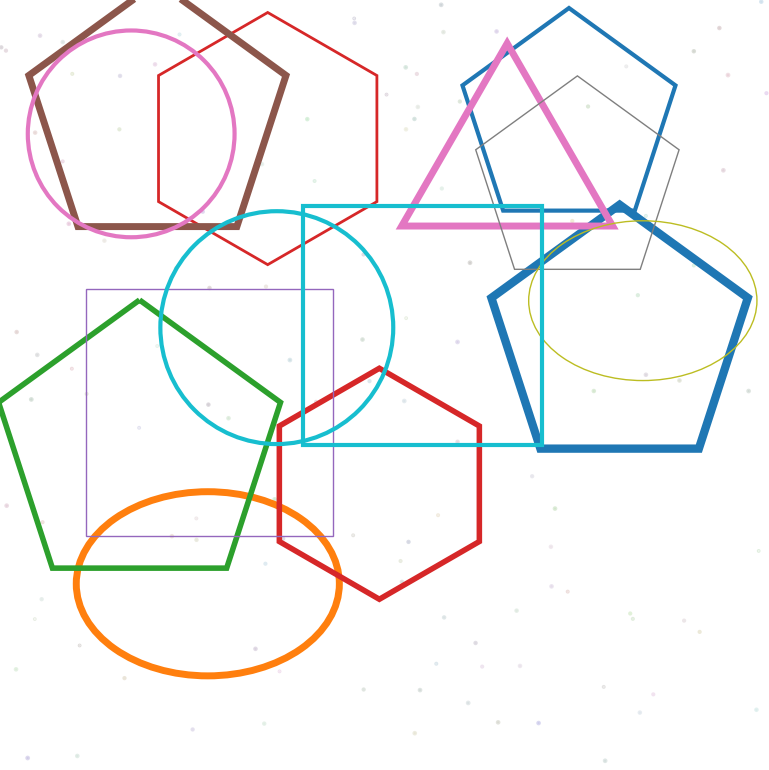[{"shape": "pentagon", "thickness": 1.5, "radius": 0.73, "center": [0.739, 0.844]}, {"shape": "pentagon", "thickness": 3, "radius": 0.88, "center": [0.805, 0.559]}, {"shape": "oval", "thickness": 2.5, "radius": 0.85, "center": [0.27, 0.242]}, {"shape": "pentagon", "thickness": 2, "radius": 0.96, "center": [0.181, 0.418]}, {"shape": "hexagon", "thickness": 2, "radius": 0.75, "center": [0.493, 0.372]}, {"shape": "hexagon", "thickness": 1, "radius": 0.82, "center": [0.348, 0.82]}, {"shape": "square", "thickness": 0.5, "radius": 0.8, "center": [0.272, 0.464]}, {"shape": "pentagon", "thickness": 2.5, "radius": 0.88, "center": [0.204, 0.848]}, {"shape": "circle", "thickness": 1.5, "radius": 0.67, "center": [0.17, 0.826]}, {"shape": "triangle", "thickness": 2.5, "radius": 0.79, "center": [0.659, 0.786]}, {"shape": "pentagon", "thickness": 0.5, "radius": 0.69, "center": [0.75, 0.763]}, {"shape": "oval", "thickness": 0.5, "radius": 0.74, "center": [0.835, 0.61]}, {"shape": "circle", "thickness": 1.5, "radius": 0.76, "center": [0.359, 0.574]}, {"shape": "square", "thickness": 1.5, "radius": 0.78, "center": [0.549, 0.577]}]